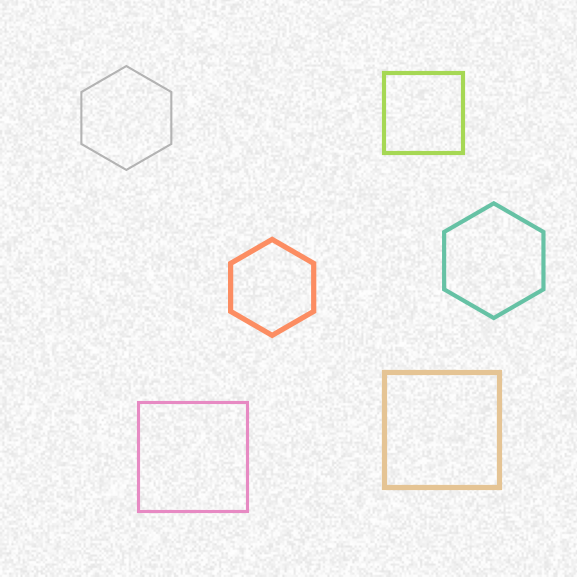[{"shape": "hexagon", "thickness": 2, "radius": 0.5, "center": [0.855, 0.548]}, {"shape": "hexagon", "thickness": 2.5, "radius": 0.42, "center": [0.471, 0.501]}, {"shape": "square", "thickness": 1.5, "radius": 0.47, "center": [0.334, 0.208]}, {"shape": "square", "thickness": 2, "radius": 0.34, "center": [0.733, 0.804]}, {"shape": "square", "thickness": 2.5, "radius": 0.5, "center": [0.764, 0.256]}, {"shape": "hexagon", "thickness": 1, "radius": 0.45, "center": [0.219, 0.795]}]